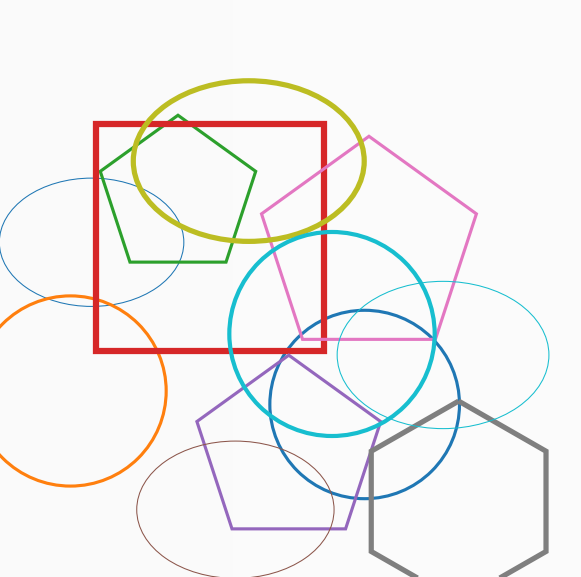[{"shape": "oval", "thickness": 0.5, "radius": 0.79, "center": [0.158, 0.58]}, {"shape": "circle", "thickness": 1.5, "radius": 0.82, "center": [0.627, 0.299]}, {"shape": "circle", "thickness": 1.5, "radius": 0.82, "center": [0.121, 0.322]}, {"shape": "pentagon", "thickness": 1.5, "radius": 0.7, "center": [0.306, 0.659]}, {"shape": "square", "thickness": 3, "radius": 0.98, "center": [0.361, 0.588]}, {"shape": "pentagon", "thickness": 1.5, "radius": 0.83, "center": [0.497, 0.218]}, {"shape": "oval", "thickness": 0.5, "radius": 0.85, "center": [0.405, 0.117]}, {"shape": "pentagon", "thickness": 1.5, "radius": 0.97, "center": [0.635, 0.569]}, {"shape": "hexagon", "thickness": 2.5, "radius": 0.87, "center": [0.789, 0.131]}, {"shape": "oval", "thickness": 2.5, "radius": 0.99, "center": [0.428, 0.72]}, {"shape": "circle", "thickness": 2, "radius": 0.88, "center": [0.571, 0.421]}, {"shape": "oval", "thickness": 0.5, "radius": 0.91, "center": [0.762, 0.384]}]